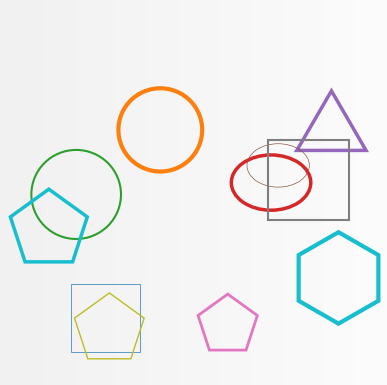[{"shape": "square", "thickness": 0.5, "radius": 0.45, "center": [0.271, 0.174]}, {"shape": "circle", "thickness": 3, "radius": 0.54, "center": [0.414, 0.663]}, {"shape": "circle", "thickness": 1.5, "radius": 0.58, "center": [0.197, 0.495]}, {"shape": "oval", "thickness": 2.5, "radius": 0.51, "center": [0.7, 0.526]}, {"shape": "triangle", "thickness": 2.5, "radius": 0.52, "center": [0.855, 0.661]}, {"shape": "oval", "thickness": 0.5, "radius": 0.4, "center": [0.718, 0.57]}, {"shape": "pentagon", "thickness": 2, "radius": 0.4, "center": [0.588, 0.156]}, {"shape": "square", "thickness": 1.5, "radius": 0.52, "center": [0.796, 0.532]}, {"shape": "pentagon", "thickness": 1, "radius": 0.47, "center": [0.282, 0.145]}, {"shape": "hexagon", "thickness": 3, "radius": 0.59, "center": [0.874, 0.278]}, {"shape": "pentagon", "thickness": 2.5, "radius": 0.52, "center": [0.126, 0.404]}]